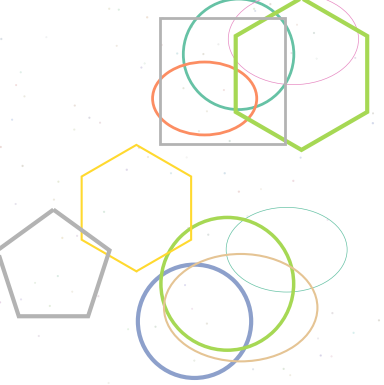[{"shape": "oval", "thickness": 0.5, "radius": 0.79, "center": [0.745, 0.351]}, {"shape": "circle", "thickness": 2, "radius": 0.72, "center": [0.62, 0.859]}, {"shape": "oval", "thickness": 2, "radius": 0.68, "center": [0.532, 0.744]}, {"shape": "circle", "thickness": 3, "radius": 0.74, "center": [0.505, 0.165]}, {"shape": "oval", "thickness": 0.5, "radius": 0.85, "center": [0.762, 0.899]}, {"shape": "circle", "thickness": 2.5, "radius": 0.86, "center": [0.59, 0.263]}, {"shape": "hexagon", "thickness": 3, "radius": 0.99, "center": [0.783, 0.808]}, {"shape": "hexagon", "thickness": 1.5, "radius": 0.82, "center": [0.354, 0.459]}, {"shape": "oval", "thickness": 1.5, "radius": 1.0, "center": [0.625, 0.201]}, {"shape": "pentagon", "thickness": 3, "radius": 0.77, "center": [0.139, 0.302]}, {"shape": "square", "thickness": 2, "radius": 0.81, "center": [0.578, 0.789]}]